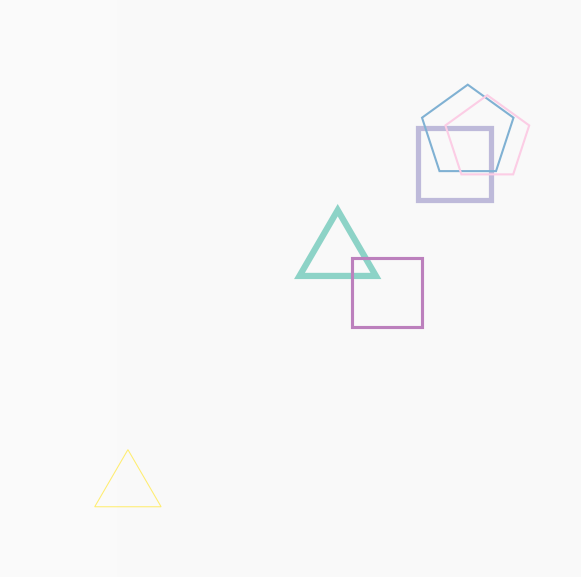[{"shape": "triangle", "thickness": 3, "radius": 0.38, "center": [0.581, 0.559]}, {"shape": "square", "thickness": 2.5, "radius": 0.31, "center": [0.782, 0.715]}, {"shape": "pentagon", "thickness": 1, "radius": 0.41, "center": [0.805, 0.77]}, {"shape": "pentagon", "thickness": 1, "radius": 0.38, "center": [0.838, 0.759]}, {"shape": "square", "thickness": 1.5, "radius": 0.3, "center": [0.666, 0.492]}, {"shape": "triangle", "thickness": 0.5, "radius": 0.33, "center": [0.22, 0.155]}]